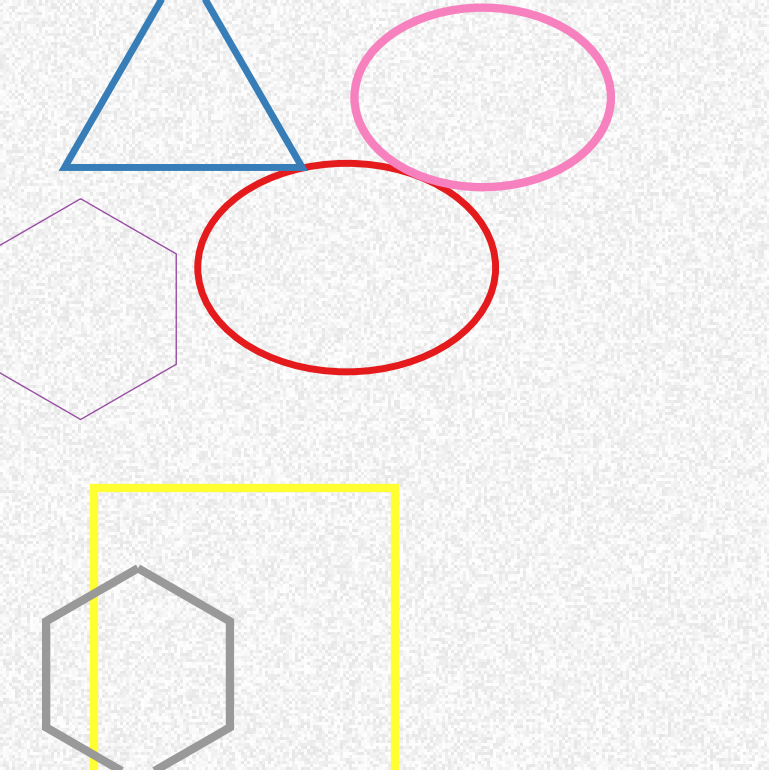[{"shape": "oval", "thickness": 2.5, "radius": 0.97, "center": [0.45, 0.652]}, {"shape": "triangle", "thickness": 2.5, "radius": 0.89, "center": [0.238, 0.872]}, {"shape": "hexagon", "thickness": 0.5, "radius": 0.72, "center": [0.105, 0.599]}, {"shape": "square", "thickness": 3, "radius": 0.98, "center": [0.318, 0.171]}, {"shape": "oval", "thickness": 3, "radius": 0.83, "center": [0.627, 0.873]}, {"shape": "hexagon", "thickness": 3, "radius": 0.69, "center": [0.179, 0.124]}]